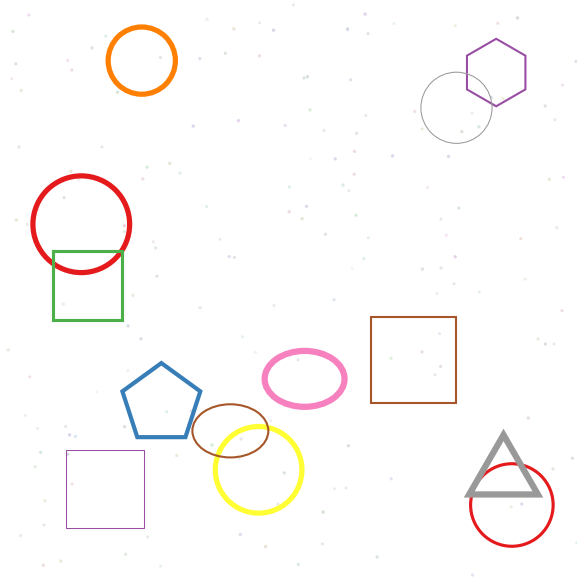[{"shape": "circle", "thickness": 2.5, "radius": 0.42, "center": [0.141, 0.611]}, {"shape": "circle", "thickness": 1.5, "radius": 0.36, "center": [0.886, 0.125]}, {"shape": "pentagon", "thickness": 2, "radius": 0.35, "center": [0.279, 0.3]}, {"shape": "square", "thickness": 1.5, "radius": 0.3, "center": [0.152, 0.505]}, {"shape": "hexagon", "thickness": 1, "radius": 0.29, "center": [0.859, 0.874]}, {"shape": "square", "thickness": 0.5, "radius": 0.34, "center": [0.182, 0.153]}, {"shape": "circle", "thickness": 2.5, "radius": 0.29, "center": [0.245, 0.894]}, {"shape": "circle", "thickness": 2.5, "radius": 0.37, "center": [0.448, 0.186]}, {"shape": "square", "thickness": 1, "radius": 0.37, "center": [0.716, 0.376]}, {"shape": "oval", "thickness": 1, "radius": 0.33, "center": [0.399, 0.253]}, {"shape": "oval", "thickness": 3, "radius": 0.35, "center": [0.527, 0.343]}, {"shape": "triangle", "thickness": 3, "radius": 0.34, "center": [0.872, 0.177]}, {"shape": "circle", "thickness": 0.5, "radius": 0.31, "center": [0.79, 0.813]}]